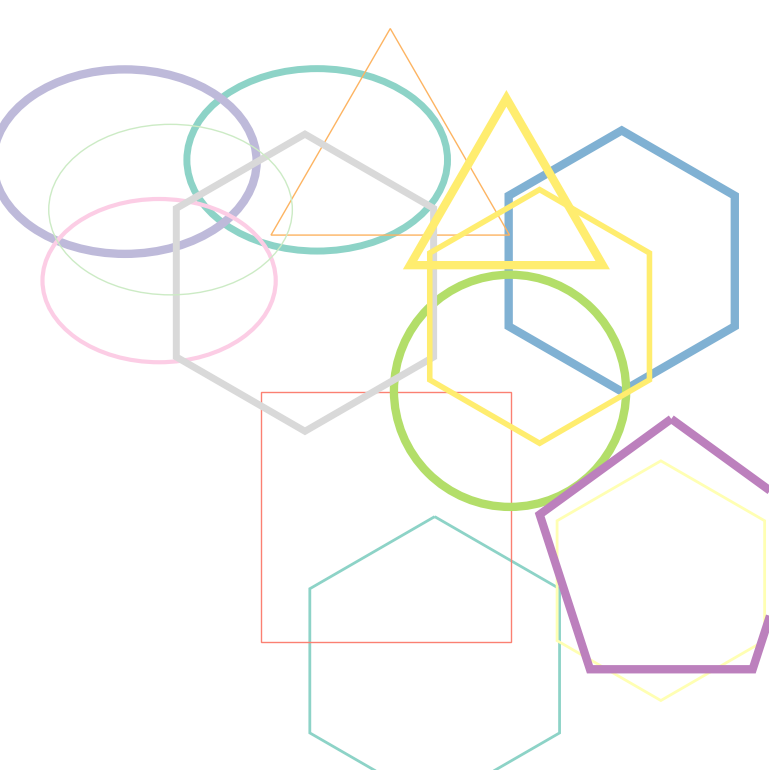[{"shape": "oval", "thickness": 2.5, "radius": 0.85, "center": [0.412, 0.792]}, {"shape": "hexagon", "thickness": 1, "radius": 0.94, "center": [0.565, 0.142]}, {"shape": "hexagon", "thickness": 1, "radius": 0.78, "center": [0.858, 0.246]}, {"shape": "oval", "thickness": 3, "radius": 0.86, "center": [0.162, 0.79]}, {"shape": "square", "thickness": 0.5, "radius": 0.81, "center": [0.501, 0.328]}, {"shape": "hexagon", "thickness": 3, "radius": 0.85, "center": [0.807, 0.661]}, {"shape": "triangle", "thickness": 0.5, "radius": 0.89, "center": [0.507, 0.784]}, {"shape": "circle", "thickness": 3, "radius": 0.75, "center": [0.662, 0.492]}, {"shape": "oval", "thickness": 1.5, "radius": 0.76, "center": [0.207, 0.636]}, {"shape": "hexagon", "thickness": 2.5, "radius": 0.96, "center": [0.396, 0.633]}, {"shape": "pentagon", "thickness": 3, "radius": 0.9, "center": [0.872, 0.276]}, {"shape": "oval", "thickness": 0.5, "radius": 0.79, "center": [0.221, 0.728]}, {"shape": "hexagon", "thickness": 2, "radius": 0.82, "center": [0.701, 0.589]}, {"shape": "triangle", "thickness": 3, "radius": 0.72, "center": [0.658, 0.728]}]